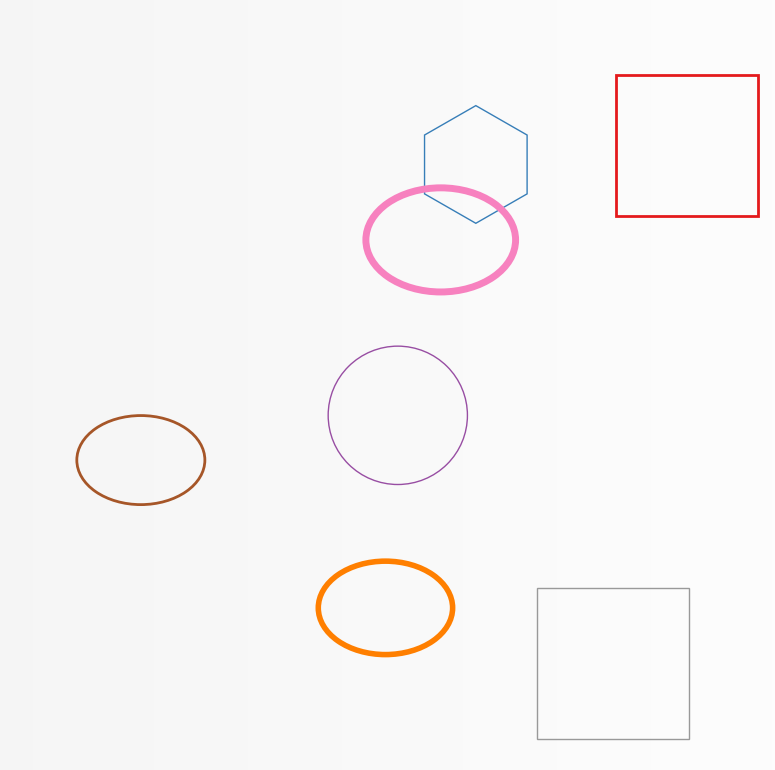[{"shape": "square", "thickness": 1, "radius": 0.46, "center": [0.886, 0.811]}, {"shape": "hexagon", "thickness": 0.5, "radius": 0.38, "center": [0.614, 0.786]}, {"shape": "circle", "thickness": 0.5, "radius": 0.45, "center": [0.513, 0.461]}, {"shape": "oval", "thickness": 2, "radius": 0.43, "center": [0.497, 0.211]}, {"shape": "oval", "thickness": 1, "radius": 0.41, "center": [0.182, 0.402]}, {"shape": "oval", "thickness": 2.5, "radius": 0.48, "center": [0.569, 0.688]}, {"shape": "square", "thickness": 0.5, "radius": 0.49, "center": [0.791, 0.138]}]